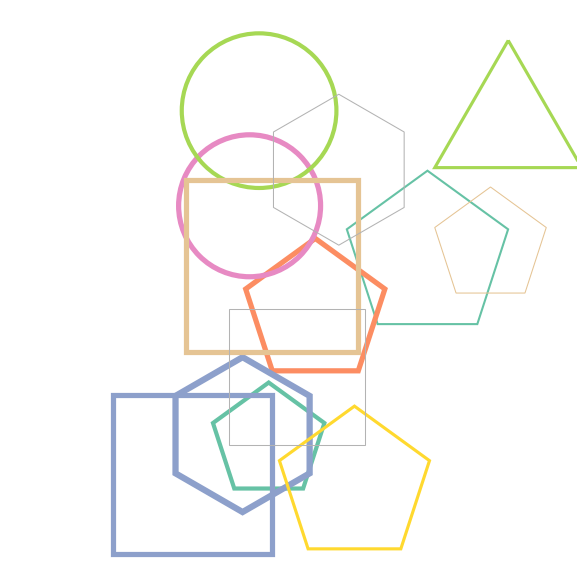[{"shape": "pentagon", "thickness": 2, "radius": 0.51, "center": [0.465, 0.235]}, {"shape": "pentagon", "thickness": 1, "radius": 0.73, "center": [0.74, 0.557]}, {"shape": "pentagon", "thickness": 2.5, "radius": 0.63, "center": [0.546, 0.46]}, {"shape": "square", "thickness": 2.5, "radius": 0.69, "center": [0.334, 0.177]}, {"shape": "hexagon", "thickness": 3, "radius": 0.67, "center": [0.42, 0.247]}, {"shape": "circle", "thickness": 2.5, "radius": 0.61, "center": [0.432, 0.643]}, {"shape": "triangle", "thickness": 1.5, "radius": 0.73, "center": [0.88, 0.782]}, {"shape": "circle", "thickness": 2, "radius": 0.67, "center": [0.449, 0.808]}, {"shape": "pentagon", "thickness": 1.5, "radius": 0.68, "center": [0.614, 0.159]}, {"shape": "square", "thickness": 2.5, "radius": 0.75, "center": [0.471, 0.538]}, {"shape": "pentagon", "thickness": 0.5, "radius": 0.51, "center": [0.849, 0.574]}, {"shape": "hexagon", "thickness": 0.5, "radius": 0.65, "center": [0.587, 0.705]}, {"shape": "square", "thickness": 0.5, "radius": 0.59, "center": [0.514, 0.346]}]